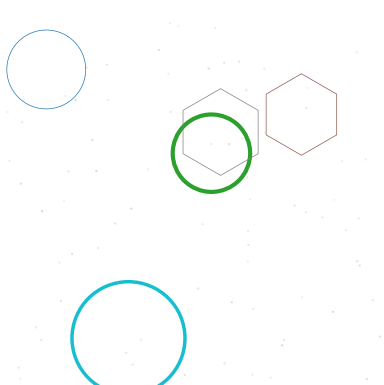[{"shape": "circle", "thickness": 0.5, "radius": 0.51, "center": [0.12, 0.82]}, {"shape": "circle", "thickness": 3, "radius": 0.5, "center": [0.549, 0.602]}, {"shape": "hexagon", "thickness": 0.5, "radius": 0.53, "center": [0.783, 0.703]}, {"shape": "hexagon", "thickness": 0.5, "radius": 0.56, "center": [0.573, 0.657]}, {"shape": "circle", "thickness": 2.5, "radius": 0.73, "center": [0.334, 0.122]}]